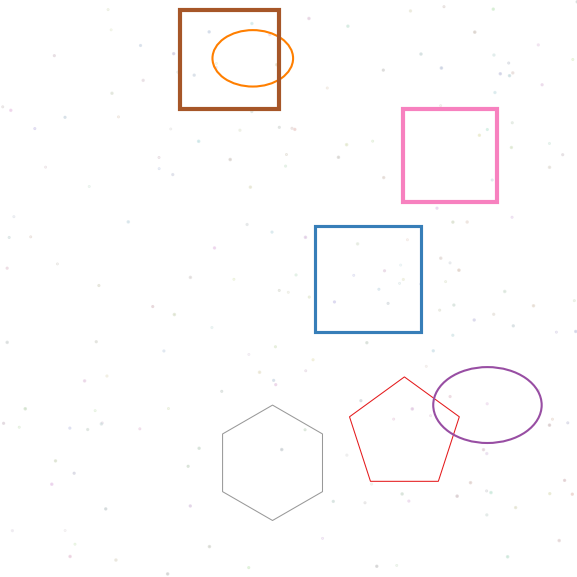[{"shape": "pentagon", "thickness": 0.5, "radius": 0.5, "center": [0.7, 0.247]}, {"shape": "square", "thickness": 1.5, "radius": 0.46, "center": [0.638, 0.517]}, {"shape": "oval", "thickness": 1, "radius": 0.47, "center": [0.844, 0.298]}, {"shape": "oval", "thickness": 1, "radius": 0.35, "center": [0.438, 0.898]}, {"shape": "square", "thickness": 2, "radius": 0.43, "center": [0.397, 0.896]}, {"shape": "square", "thickness": 2, "radius": 0.4, "center": [0.779, 0.73]}, {"shape": "hexagon", "thickness": 0.5, "radius": 0.5, "center": [0.472, 0.198]}]